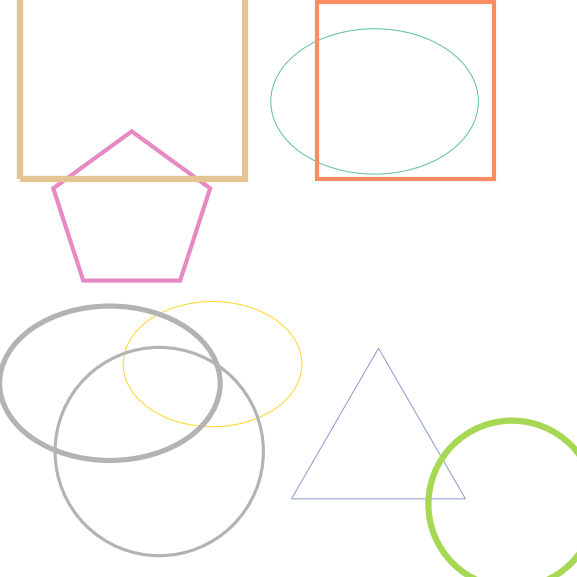[{"shape": "oval", "thickness": 0.5, "radius": 0.9, "center": [0.649, 0.824]}, {"shape": "square", "thickness": 2, "radius": 0.76, "center": [0.702, 0.842]}, {"shape": "triangle", "thickness": 0.5, "radius": 0.87, "center": [0.655, 0.222]}, {"shape": "pentagon", "thickness": 2, "radius": 0.71, "center": [0.228, 0.629]}, {"shape": "circle", "thickness": 3, "radius": 0.72, "center": [0.886, 0.126]}, {"shape": "oval", "thickness": 0.5, "radius": 0.77, "center": [0.368, 0.369]}, {"shape": "square", "thickness": 3, "radius": 0.98, "center": [0.229, 0.884]}, {"shape": "oval", "thickness": 2.5, "radius": 0.95, "center": [0.19, 0.335]}, {"shape": "circle", "thickness": 1.5, "radius": 0.9, "center": [0.276, 0.217]}]